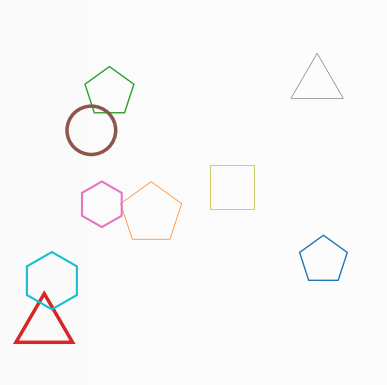[{"shape": "pentagon", "thickness": 1, "radius": 0.32, "center": [0.835, 0.324]}, {"shape": "pentagon", "thickness": 0.5, "radius": 0.41, "center": [0.39, 0.445]}, {"shape": "pentagon", "thickness": 1, "radius": 0.33, "center": [0.282, 0.761]}, {"shape": "triangle", "thickness": 2.5, "radius": 0.42, "center": [0.114, 0.153]}, {"shape": "circle", "thickness": 2.5, "radius": 0.31, "center": [0.236, 0.662]}, {"shape": "hexagon", "thickness": 1.5, "radius": 0.3, "center": [0.263, 0.469]}, {"shape": "triangle", "thickness": 0.5, "radius": 0.39, "center": [0.818, 0.783]}, {"shape": "square", "thickness": 0.5, "radius": 0.29, "center": [0.599, 0.514]}, {"shape": "hexagon", "thickness": 1.5, "radius": 0.37, "center": [0.134, 0.271]}]